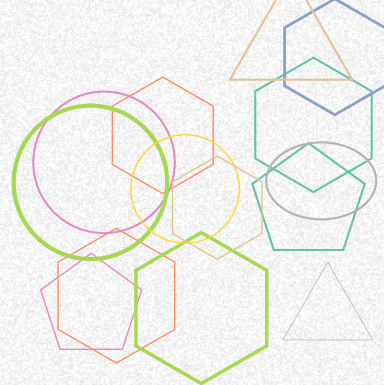[{"shape": "pentagon", "thickness": 1.5, "radius": 0.77, "center": [0.801, 0.475]}, {"shape": "hexagon", "thickness": 1.5, "radius": 0.87, "center": [0.814, 0.676]}, {"shape": "hexagon", "thickness": 1, "radius": 0.87, "center": [0.302, 0.232]}, {"shape": "hexagon", "thickness": 1, "radius": 0.76, "center": [0.423, 0.649]}, {"shape": "hexagon", "thickness": 2, "radius": 0.75, "center": [0.87, 0.852]}, {"shape": "pentagon", "thickness": 1, "radius": 0.69, "center": [0.237, 0.204]}, {"shape": "circle", "thickness": 1.5, "radius": 0.92, "center": [0.27, 0.578]}, {"shape": "hexagon", "thickness": 2.5, "radius": 0.98, "center": [0.523, 0.2]}, {"shape": "circle", "thickness": 3, "radius": 1.0, "center": [0.235, 0.526]}, {"shape": "circle", "thickness": 1, "radius": 0.7, "center": [0.481, 0.509]}, {"shape": "hexagon", "thickness": 1, "radius": 0.67, "center": [0.564, 0.461]}, {"shape": "triangle", "thickness": 1.5, "radius": 0.92, "center": [0.756, 0.885]}, {"shape": "triangle", "thickness": 0.5, "radius": 0.67, "center": [0.851, 0.184]}, {"shape": "oval", "thickness": 1.5, "radius": 0.71, "center": [0.834, 0.53]}]